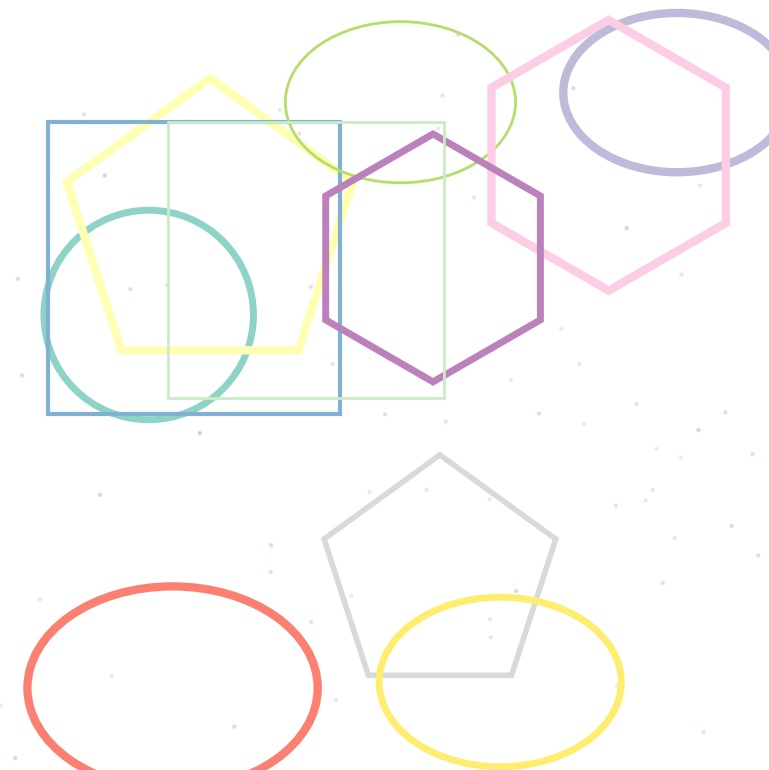[{"shape": "circle", "thickness": 2.5, "radius": 0.68, "center": [0.193, 0.591]}, {"shape": "pentagon", "thickness": 3, "radius": 0.98, "center": [0.273, 0.703]}, {"shape": "oval", "thickness": 3, "radius": 0.74, "center": [0.879, 0.88]}, {"shape": "oval", "thickness": 3, "radius": 0.94, "center": [0.224, 0.107]}, {"shape": "square", "thickness": 1.5, "radius": 0.95, "center": [0.252, 0.652]}, {"shape": "oval", "thickness": 1, "radius": 0.75, "center": [0.52, 0.867]}, {"shape": "hexagon", "thickness": 3, "radius": 0.88, "center": [0.79, 0.798]}, {"shape": "pentagon", "thickness": 2, "radius": 0.79, "center": [0.571, 0.251]}, {"shape": "hexagon", "thickness": 2.5, "radius": 0.8, "center": [0.562, 0.665]}, {"shape": "square", "thickness": 1, "radius": 0.9, "center": [0.397, 0.662]}, {"shape": "oval", "thickness": 2.5, "radius": 0.79, "center": [0.65, 0.114]}]